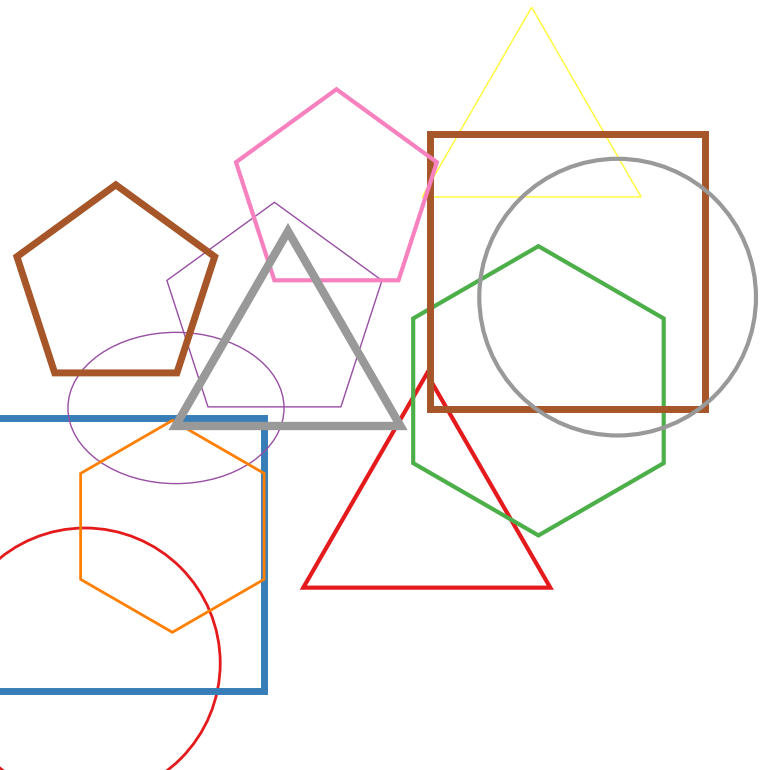[{"shape": "triangle", "thickness": 1.5, "radius": 0.93, "center": [0.554, 0.329]}, {"shape": "circle", "thickness": 1, "radius": 0.88, "center": [0.11, 0.139]}, {"shape": "square", "thickness": 2.5, "radius": 0.88, "center": [0.166, 0.28]}, {"shape": "hexagon", "thickness": 1.5, "radius": 0.94, "center": [0.699, 0.492]}, {"shape": "pentagon", "thickness": 0.5, "radius": 0.73, "center": [0.356, 0.59]}, {"shape": "oval", "thickness": 0.5, "radius": 0.7, "center": [0.229, 0.47]}, {"shape": "hexagon", "thickness": 1, "radius": 0.69, "center": [0.224, 0.316]}, {"shape": "triangle", "thickness": 0.5, "radius": 0.82, "center": [0.69, 0.826]}, {"shape": "square", "thickness": 2.5, "radius": 0.89, "center": [0.737, 0.648]}, {"shape": "pentagon", "thickness": 2.5, "radius": 0.68, "center": [0.15, 0.625]}, {"shape": "pentagon", "thickness": 1.5, "radius": 0.69, "center": [0.437, 0.747]}, {"shape": "circle", "thickness": 1.5, "radius": 0.9, "center": [0.802, 0.614]}, {"shape": "triangle", "thickness": 3, "radius": 0.84, "center": [0.374, 0.531]}]